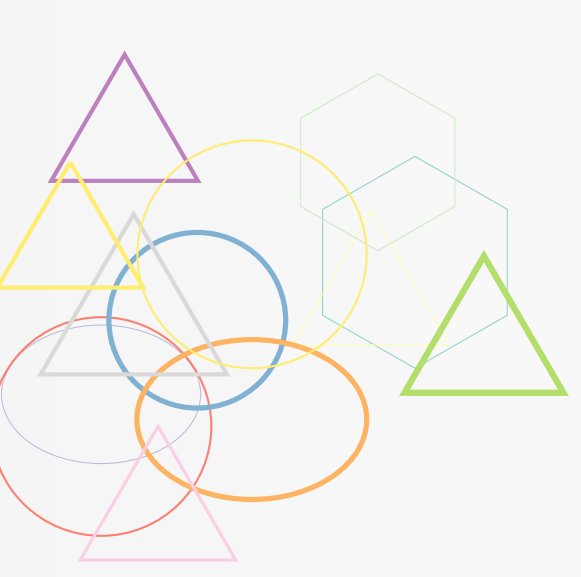[{"shape": "hexagon", "thickness": 0.5, "radius": 0.92, "center": [0.714, 0.545]}, {"shape": "triangle", "thickness": 0.5, "radius": 0.78, "center": [0.639, 0.479]}, {"shape": "oval", "thickness": 0.5, "radius": 0.86, "center": [0.174, 0.316]}, {"shape": "circle", "thickness": 1, "radius": 0.95, "center": [0.174, 0.261]}, {"shape": "circle", "thickness": 2.5, "radius": 0.76, "center": [0.339, 0.445]}, {"shape": "oval", "thickness": 2.5, "radius": 0.99, "center": [0.433, 0.273]}, {"shape": "triangle", "thickness": 3, "radius": 0.79, "center": [0.833, 0.398]}, {"shape": "triangle", "thickness": 1.5, "radius": 0.77, "center": [0.272, 0.107]}, {"shape": "triangle", "thickness": 2, "radius": 0.92, "center": [0.23, 0.443]}, {"shape": "triangle", "thickness": 2, "radius": 0.73, "center": [0.214, 0.759]}, {"shape": "hexagon", "thickness": 0.5, "radius": 0.77, "center": [0.65, 0.718]}, {"shape": "triangle", "thickness": 2, "radius": 0.72, "center": [0.121, 0.574]}, {"shape": "circle", "thickness": 1, "radius": 0.99, "center": [0.434, 0.559]}]